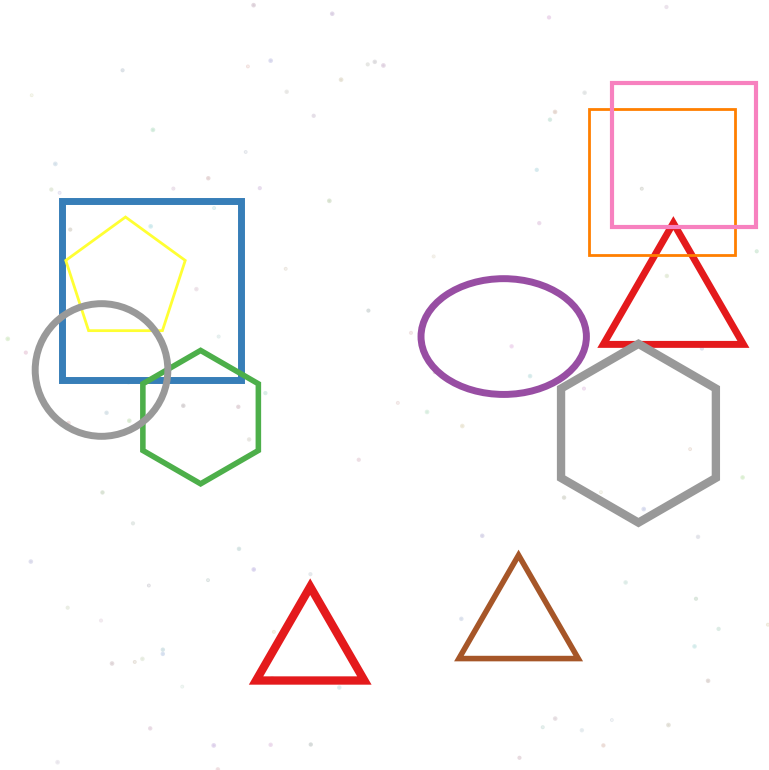[{"shape": "triangle", "thickness": 2.5, "radius": 0.53, "center": [0.875, 0.605]}, {"shape": "triangle", "thickness": 3, "radius": 0.41, "center": [0.403, 0.157]}, {"shape": "square", "thickness": 2.5, "radius": 0.58, "center": [0.197, 0.623]}, {"shape": "hexagon", "thickness": 2, "radius": 0.43, "center": [0.261, 0.458]}, {"shape": "oval", "thickness": 2.5, "radius": 0.54, "center": [0.654, 0.563]}, {"shape": "square", "thickness": 1, "radius": 0.47, "center": [0.86, 0.764]}, {"shape": "pentagon", "thickness": 1, "radius": 0.41, "center": [0.163, 0.637]}, {"shape": "triangle", "thickness": 2, "radius": 0.45, "center": [0.673, 0.189]}, {"shape": "square", "thickness": 1.5, "radius": 0.47, "center": [0.888, 0.799]}, {"shape": "hexagon", "thickness": 3, "radius": 0.58, "center": [0.829, 0.437]}, {"shape": "circle", "thickness": 2.5, "radius": 0.43, "center": [0.132, 0.519]}]